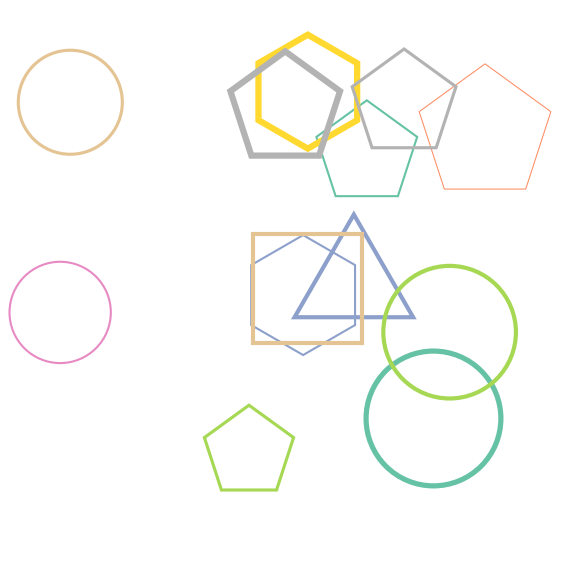[{"shape": "pentagon", "thickness": 1, "radius": 0.46, "center": [0.635, 0.734]}, {"shape": "circle", "thickness": 2.5, "radius": 0.58, "center": [0.751, 0.275]}, {"shape": "pentagon", "thickness": 0.5, "radius": 0.6, "center": [0.84, 0.769]}, {"shape": "hexagon", "thickness": 1, "radius": 0.52, "center": [0.525, 0.488]}, {"shape": "triangle", "thickness": 2, "radius": 0.59, "center": [0.613, 0.509]}, {"shape": "circle", "thickness": 1, "radius": 0.44, "center": [0.104, 0.458]}, {"shape": "circle", "thickness": 2, "radius": 0.57, "center": [0.779, 0.424]}, {"shape": "pentagon", "thickness": 1.5, "radius": 0.41, "center": [0.431, 0.216]}, {"shape": "hexagon", "thickness": 3, "radius": 0.49, "center": [0.533, 0.84]}, {"shape": "circle", "thickness": 1.5, "radius": 0.45, "center": [0.122, 0.822]}, {"shape": "square", "thickness": 2, "radius": 0.47, "center": [0.532, 0.499]}, {"shape": "pentagon", "thickness": 3, "radius": 0.5, "center": [0.494, 0.81]}, {"shape": "pentagon", "thickness": 1.5, "radius": 0.47, "center": [0.7, 0.82]}]